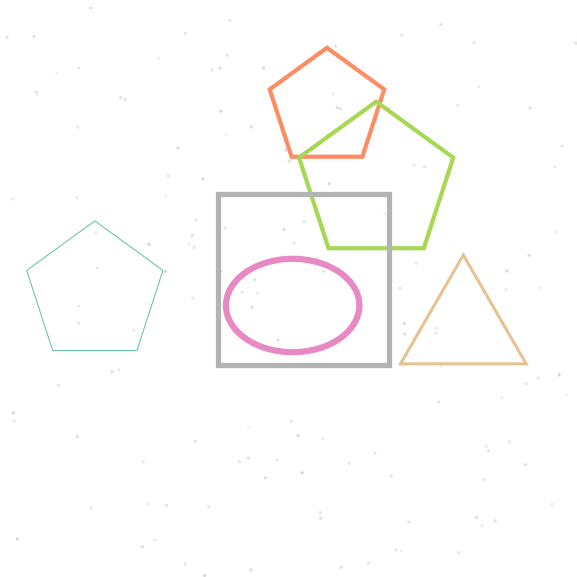[{"shape": "pentagon", "thickness": 0.5, "radius": 0.62, "center": [0.164, 0.493]}, {"shape": "pentagon", "thickness": 2, "radius": 0.52, "center": [0.566, 0.812]}, {"shape": "oval", "thickness": 3, "radius": 0.58, "center": [0.507, 0.47]}, {"shape": "pentagon", "thickness": 2, "radius": 0.7, "center": [0.651, 0.683]}, {"shape": "triangle", "thickness": 1.5, "radius": 0.63, "center": [0.802, 0.432]}, {"shape": "square", "thickness": 2.5, "radius": 0.74, "center": [0.526, 0.515]}]